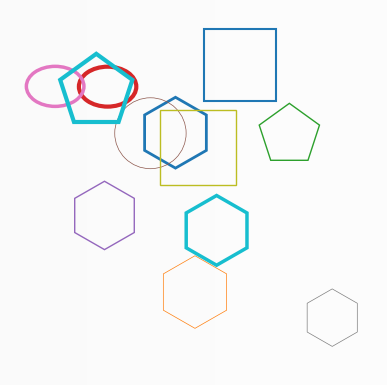[{"shape": "hexagon", "thickness": 2, "radius": 0.46, "center": [0.453, 0.655]}, {"shape": "square", "thickness": 1.5, "radius": 0.46, "center": [0.619, 0.831]}, {"shape": "hexagon", "thickness": 0.5, "radius": 0.47, "center": [0.503, 0.241]}, {"shape": "pentagon", "thickness": 1, "radius": 0.41, "center": [0.747, 0.65]}, {"shape": "oval", "thickness": 3, "radius": 0.37, "center": [0.278, 0.775]}, {"shape": "hexagon", "thickness": 1, "radius": 0.44, "center": [0.27, 0.44]}, {"shape": "circle", "thickness": 0.5, "radius": 0.46, "center": [0.388, 0.654]}, {"shape": "oval", "thickness": 2.5, "radius": 0.37, "center": [0.142, 0.776]}, {"shape": "hexagon", "thickness": 0.5, "radius": 0.37, "center": [0.857, 0.175]}, {"shape": "square", "thickness": 1, "radius": 0.49, "center": [0.51, 0.617]}, {"shape": "hexagon", "thickness": 2.5, "radius": 0.45, "center": [0.559, 0.402]}, {"shape": "pentagon", "thickness": 3, "radius": 0.49, "center": [0.248, 0.762]}]